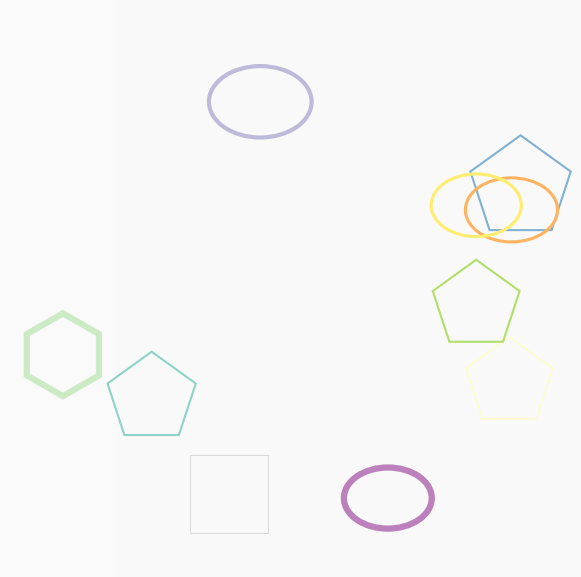[{"shape": "pentagon", "thickness": 1, "radius": 0.4, "center": [0.261, 0.31]}, {"shape": "pentagon", "thickness": 0.5, "radius": 0.39, "center": [0.876, 0.337]}, {"shape": "oval", "thickness": 2, "radius": 0.44, "center": [0.448, 0.823]}, {"shape": "pentagon", "thickness": 1, "radius": 0.45, "center": [0.896, 0.674]}, {"shape": "oval", "thickness": 1.5, "radius": 0.4, "center": [0.88, 0.636]}, {"shape": "pentagon", "thickness": 1, "radius": 0.39, "center": [0.819, 0.471]}, {"shape": "square", "thickness": 0.5, "radius": 0.34, "center": [0.394, 0.144]}, {"shape": "oval", "thickness": 3, "radius": 0.38, "center": [0.667, 0.137]}, {"shape": "hexagon", "thickness": 3, "radius": 0.36, "center": [0.108, 0.385]}, {"shape": "oval", "thickness": 1.5, "radius": 0.39, "center": [0.819, 0.644]}]